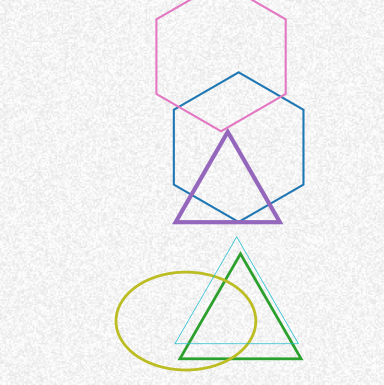[{"shape": "hexagon", "thickness": 1.5, "radius": 0.97, "center": [0.62, 0.618]}, {"shape": "triangle", "thickness": 2, "radius": 0.91, "center": [0.625, 0.159]}, {"shape": "triangle", "thickness": 3, "radius": 0.78, "center": [0.592, 0.501]}, {"shape": "hexagon", "thickness": 1.5, "radius": 0.97, "center": [0.574, 0.853]}, {"shape": "oval", "thickness": 2, "radius": 0.91, "center": [0.483, 0.166]}, {"shape": "triangle", "thickness": 0.5, "radius": 0.93, "center": [0.615, 0.2]}]